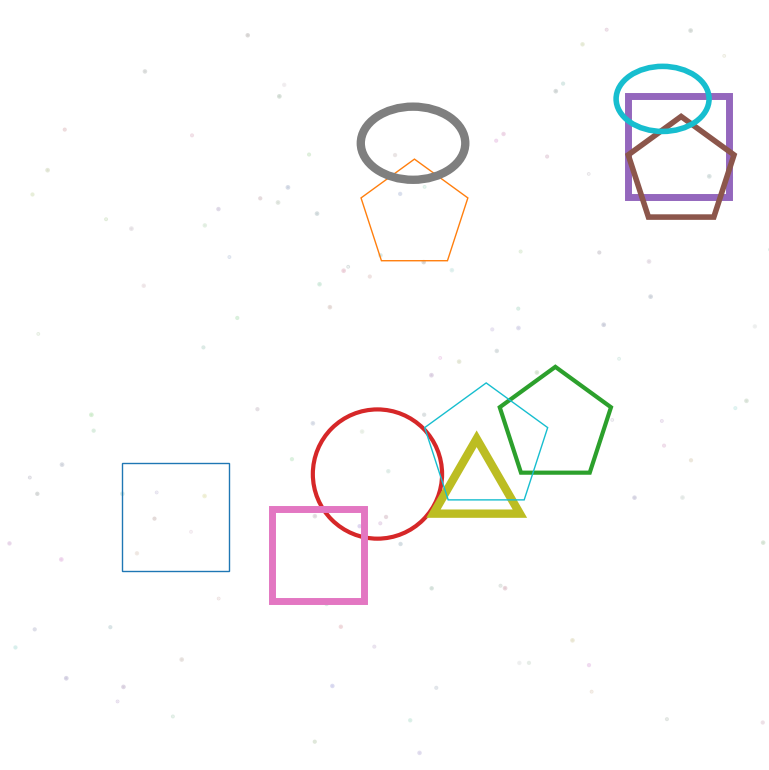[{"shape": "square", "thickness": 0.5, "radius": 0.35, "center": [0.228, 0.329]}, {"shape": "pentagon", "thickness": 0.5, "radius": 0.36, "center": [0.538, 0.72]}, {"shape": "pentagon", "thickness": 1.5, "radius": 0.38, "center": [0.721, 0.448]}, {"shape": "circle", "thickness": 1.5, "radius": 0.42, "center": [0.49, 0.384]}, {"shape": "square", "thickness": 2.5, "radius": 0.33, "center": [0.881, 0.81]}, {"shape": "pentagon", "thickness": 2, "radius": 0.36, "center": [0.885, 0.777]}, {"shape": "square", "thickness": 2.5, "radius": 0.3, "center": [0.413, 0.279]}, {"shape": "oval", "thickness": 3, "radius": 0.34, "center": [0.536, 0.814]}, {"shape": "triangle", "thickness": 3, "radius": 0.32, "center": [0.619, 0.365]}, {"shape": "oval", "thickness": 2, "radius": 0.3, "center": [0.861, 0.872]}, {"shape": "pentagon", "thickness": 0.5, "radius": 0.42, "center": [0.631, 0.419]}]